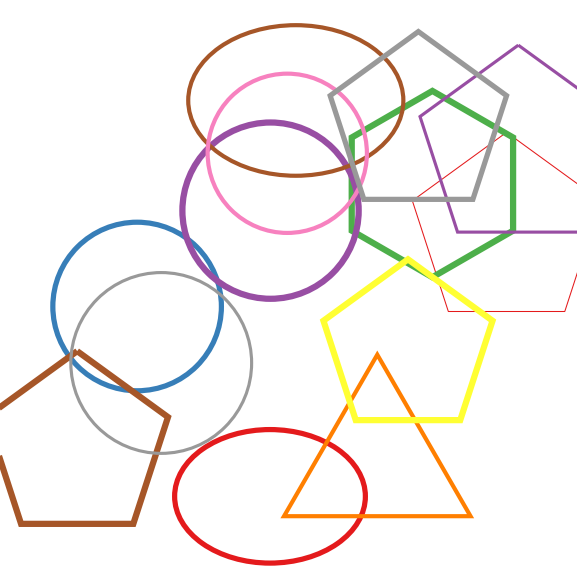[{"shape": "oval", "thickness": 2.5, "radius": 0.83, "center": [0.468, 0.14]}, {"shape": "pentagon", "thickness": 0.5, "radius": 0.86, "center": [0.877, 0.598]}, {"shape": "circle", "thickness": 2.5, "radius": 0.73, "center": [0.237, 0.468]}, {"shape": "hexagon", "thickness": 3, "radius": 0.81, "center": [0.749, 0.68]}, {"shape": "pentagon", "thickness": 1.5, "radius": 0.89, "center": [0.897, 0.742]}, {"shape": "circle", "thickness": 3, "radius": 0.76, "center": [0.468, 0.634]}, {"shape": "triangle", "thickness": 2, "radius": 0.93, "center": [0.653, 0.199]}, {"shape": "pentagon", "thickness": 3, "radius": 0.77, "center": [0.706, 0.396]}, {"shape": "pentagon", "thickness": 3, "radius": 0.83, "center": [0.134, 0.226]}, {"shape": "oval", "thickness": 2, "radius": 0.93, "center": [0.512, 0.825]}, {"shape": "circle", "thickness": 2, "radius": 0.69, "center": [0.497, 0.734]}, {"shape": "circle", "thickness": 1.5, "radius": 0.78, "center": [0.279, 0.371]}, {"shape": "pentagon", "thickness": 2.5, "radius": 0.8, "center": [0.724, 0.784]}]